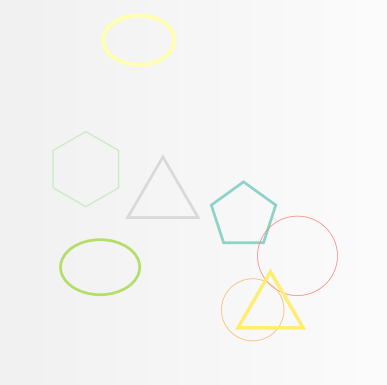[{"shape": "pentagon", "thickness": 2, "radius": 0.44, "center": [0.629, 0.44]}, {"shape": "oval", "thickness": 3, "radius": 0.46, "center": [0.358, 0.896]}, {"shape": "circle", "thickness": 0.5, "radius": 0.52, "center": [0.768, 0.335]}, {"shape": "circle", "thickness": 0.5, "radius": 0.4, "center": [0.652, 0.195]}, {"shape": "oval", "thickness": 2, "radius": 0.51, "center": [0.258, 0.306]}, {"shape": "triangle", "thickness": 2, "radius": 0.53, "center": [0.42, 0.487]}, {"shape": "hexagon", "thickness": 1, "radius": 0.49, "center": [0.222, 0.561]}, {"shape": "triangle", "thickness": 2.5, "radius": 0.49, "center": [0.698, 0.197]}]